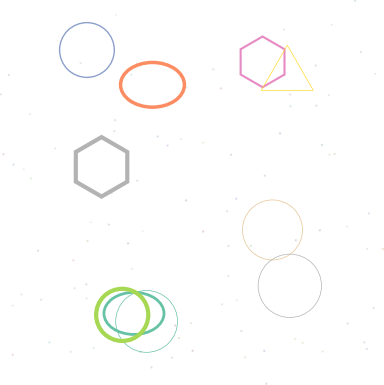[{"shape": "circle", "thickness": 0.5, "radius": 0.4, "center": [0.381, 0.165]}, {"shape": "oval", "thickness": 2, "radius": 0.39, "center": [0.348, 0.186]}, {"shape": "oval", "thickness": 2.5, "radius": 0.41, "center": [0.396, 0.78]}, {"shape": "circle", "thickness": 1, "radius": 0.36, "center": [0.226, 0.87]}, {"shape": "hexagon", "thickness": 1.5, "radius": 0.33, "center": [0.682, 0.839]}, {"shape": "circle", "thickness": 3, "radius": 0.34, "center": [0.317, 0.182]}, {"shape": "triangle", "thickness": 0.5, "radius": 0.39, "center": [0.746, 0.804]}, {"shape": "circle", "thickness": 0.5, "radius": 0.39, "center": [0.708, 0.403]}, {"shape": "hexagon", "thickness": 3, "radius": 0.39, "center": [0.264, 0.567]}, {"shape": "circle", "thickness": 0.5, "radius": 0.41, "center": [0.753, 0.258]}]